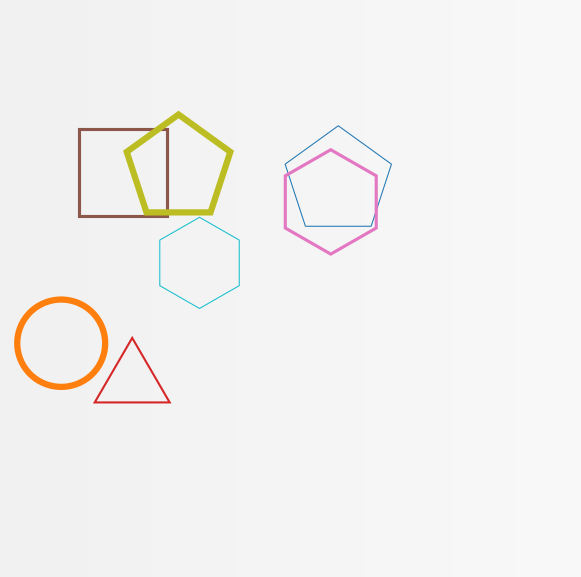[{"shape": "pentagon", "thickness": 0.5, "radius": 0.48, "center": [0.582, 0.685]}, {"shape": "circle", "thickness": 3, "radius": 0.38, "center": [0.105, 0.405]}, {"shape": "triangle", "thickness": 1, "radius": 0.37, "center": [0.227, 0.34]}, {"shape": "square", "thickness": 1.5, "radius": 0.38, "center": [0.212, 0.701]}, {"shape": "hexagon", "thickness": 1.5, "radius": 0.45, "center": [0.569, 0.649]}, {"shape": "pentagon", "thickness": 3, "radius": 0.47, "center": [0.307, 0.707]}, {"shape": "hexagon", "thickness": 0.5, "radius": 0.39, "center": [0.343, 0.544]}]